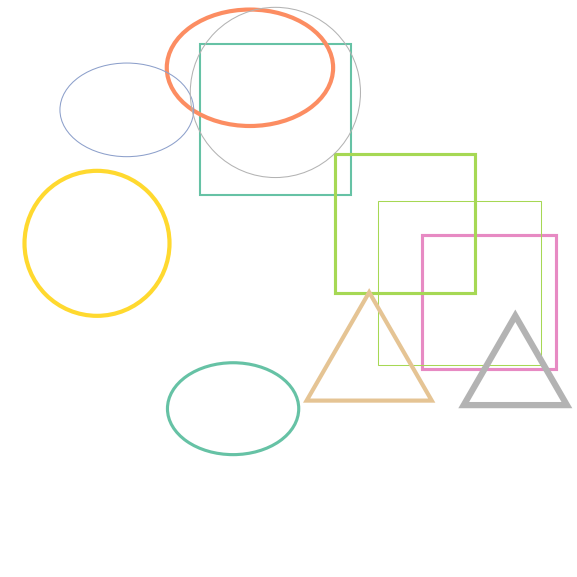[{"shape": "oval", "thickness": 1.5, "radius": 0.57, "center": [0.404, 0.291]}, {"shape": "square", "thickness": 1, "radius": 0.65, "center": [0.477, 0.792]}, {"shape": "oval", "thickness": 2, "radius": 0.72, "center": [0.433, 0.882]}, {"shape": "oval", "thickness": 0.5, "radius": 0.58, "center": [0.22, 0.809]}, {"shape": "square", "thickness": 1.5, "radius": 0.58, "center": [0.847, 0.476]}, {"shape": "square", "thickness": 0.5, "radius": 0.71, "center": [0.795, 0.509]}, {"shape": "square", "thickness": 1.5, "radius": 0.6, "center": [0.702, 0.612]}, {"shape": "circle", "thickness": 2, "radius": 0.63, "center": [0.168, 0.578]}, {"shape": "triangle", "thickness": 2, "radius": 0.63, "center": [0.639, 0.368]}, {"shape": "triangle", "thickness": 3, "radius": 0.52, "center": [0.892, 0.349]}, {"shape": "circle", "thickness": 0.5, "radius": 0.74, "center": [0.477, 0.839]}]